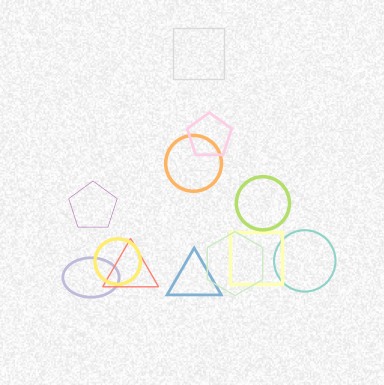[{"shape": "circle", "thickness": 1.5, "radius": 0.4, "center": [0.792, 0.322]}, {"shape": "square", "thickness": 2.5, "radius": 0.34, "center": [0.665, 0.33]}, {"shape": "oval", "thickness": 2, "radius": 0.37, "center": [0.236, 0.279]}, {"shape": "triangle", "thickness": 1, "radius": 0.42, "center": [0.339, 0.297]}, {"shape": "triangle", "thickness": 2, "radius": 0.41, "center": [0.504, 0.275]}, {"shape": "circle", "thickness": 2.5, "radius": 0.36, "center": [0.503, 0.576]}, {"shape": "circle", "thickness": 2.5, "radius": 0.35, "center": [0.683, 0.472]}, {"shape": "pentagon", "thickness": 2, "radius": 0.3, "center": [0.544, 0.647]}, {"shape": "square", "thickness": 1, "radius": 0.33, "center": [0.515, 0.862]}, {"shape": "pentagon", "thickness": 0.5, "radius": 0.33, "center": [0.241, 0.464]}, {"shape": "hexagon", "thickness": 1, "radius": 0.42, "center": [0.61, 0.315]}, {"shape": "circle", "thickness": 2.5, "radius": 0.29, "center": [0.306, 0.321]}]